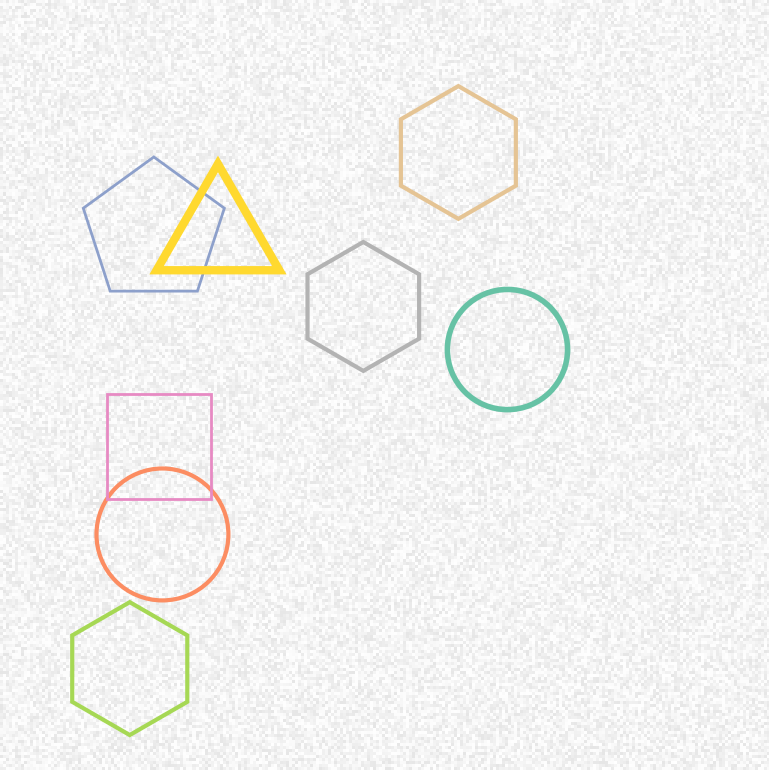[{"shape": "circle", "thickness": 2, "radius": 0.39, "center": [0.659, 0.546]}, {"shape": "circle", "thickness": 1.5, "radius": 0.43, "center": [0.211, 0.306]}, {"shape": "pentagon", "thickness": 1, "radius": 0.48, "center": [0.2, 0.7]}, {"shape": "square", "thickness": 1, "radius": 0.34, "center": [0.206, 0.42]}, {"shape": "hexagon", "thickness": 1.5, "radius": 0.43, "center": [0.169, 0.132]}, {"shape": "triangle", "thickness": 3, "radius": 0.46, "center": [0.283, 0.695]}, {"shape": "hexagon", "thickness": 1.5, "radius": 0.43, "center": [0.595, 0.802]}, {"shape": "hexagon", "thickness": 1.5, "radius": 0.42, "center": [0.472, 0.602]}]